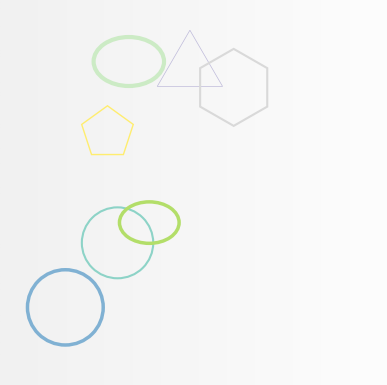[{"shape": "circle", "thickness": 1.5, "radius": 0.46, "center": [0.303, 0.369]}, {"shape": "triangle", "thickness": 0.5, "radius": 0.49, "center": [0.49, 0.824]}, {"shape": "circle", "thickness": 2.5, "radius": 0.49, "center": [0.169, 0.202]}, {"shape": "oval", "thickness": 2.5, "radius": 0.38, "center": [0.385, 0.422]}, {"shape": "hexagon", "thickness": 1.5, "radius": 0.5, "center": [0.603, 0.773]}, {"shape": "oval", "thickness": 3, "radius": 0.45, "center": [0.332, 0.84]}, {"shape": "pentagon", "thickness": 1, "radius": 0.35, "center": [0.277, 0.655]}]